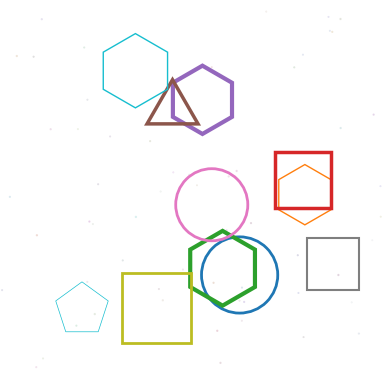[{"shape": "circle", "thickness": 2, "radius": 0.5, "center": [0.622, 0.286]}, {"shape": "hexagon", "thickness": 1, "radius": 0.39, "center": [0.792, 0.494]}, {"shape": "hexagon", "thickness": 3, "radius": 0.49, "center": [0.578, 0.303]}, {"shape": "square", "thickness": 2.5, "radius": 0.36, "center": [0.786, 0.533]}, {"shape": "hexagon", "thickness": 3, "radius": 0.44, "center": [0.526, 0.741]}, {"shape": "triangle", "thickness": 2.5, "radius": 0.38, "center": [0.448, 0.716]}, {"shape": "circle", "thickness": 2, "radius": 0.47, "center": [0.55, 0.468]}, {"shape": "square", "thickness": 1.5, "radius": 0.34, "center": [0.865, 0.314]}, {"shape": "square", "thickness": 2, "radius": 0.45, "center": [0.408, 0.2]}, {"shape": "pentagon", "thickness": 0.5, "radius": 0.36, "center": [0.213, 0.196]}, {"shape": "hexagon", "thickness": 1, "radius": 0.48, "center": [0.352, 0.816]}]